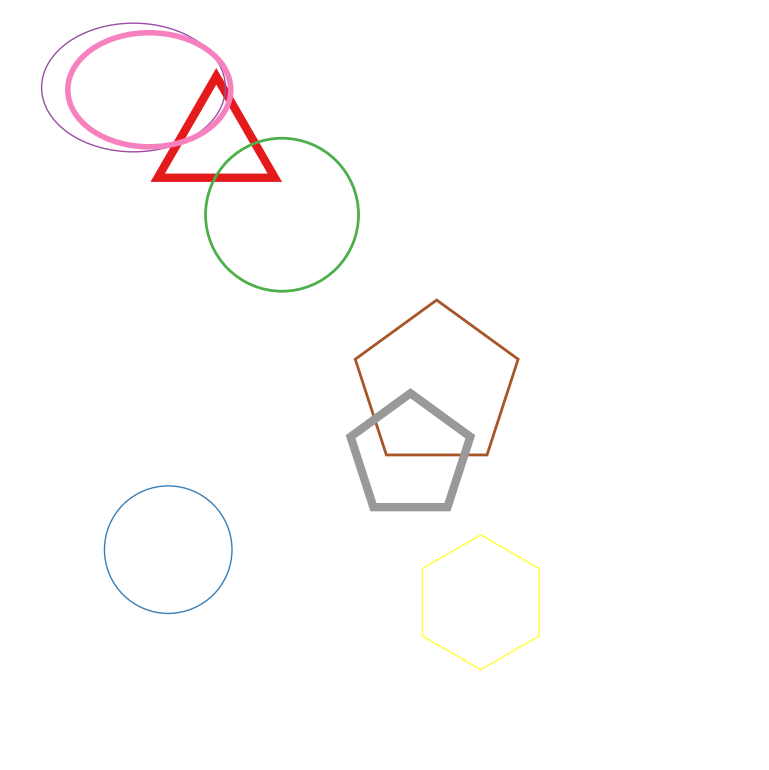[{"shape": "triangle", "thickness": 3, "radius": 0.44, "center": [0.281, 0.813]}, {"shape": "circle", "thickness": 0.5, "radius": 0.41, "center": [0.218, 0.286]}, {"shape": "circle", "thickness": 1, "radius": 0.5, "center": [0.366, 0.721]}, {"shape": "oval", "thickness": 0.5, "radius": 0.6, "center": [0.173, 0.886]}, {"shape": "hexagon", "thickness": 0.5, "radius": 0.44, "center": [0.624, 0.218]}, {"shape": "pentagon", "thickness": 1, "radius": 0.56, "center": [0.567, 0.499]}, {"shape": "oval", "thickness": 2, "radius": 0.53, "center": [0.194, 0.883]}, {"shape": "pentagon", "thickness": 3, "radius": 0.41, "center": [0.533, 0.408]}]